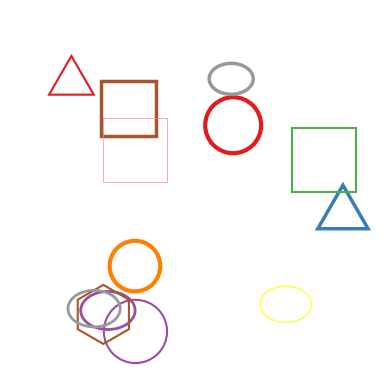[{"shape": "circle", "thickness": 3, "radius": 0.36, "center": [0.606, 0.675]}, {"shape": "triangle", "thickness": 1.5, "radius": 0.34, "center": [0.185, 0.788]}, {"shape": "triangle", "thickness": 2.5, "radius": 0.38, "center": [0.891, 0.444]}, {"shape": "square", "thickness": 1.5, "radius": 0.42, "center": [0.841, 0.584]}, {"shape": "oval", "thickness": 2, "radius": 0.35, "center": [0.28, 0.194]}, {"shape": "circle", "thickness": 1.5, "radius": 0.41, "center": [0.352, 0.139]}, {"shape": "circle", "thickness": 3, "radius": 0.33, "center": [0.351, 0.309]}, {"shape": "oval", "thickness": 1, "radius": 0.33, "center": [0.742, 0.21]}, {"shape": "square", "thickness": 2.5, "radius": 0.36, "center": [0.334, 0.719]}, {"shape": "hexagon", "thickness": 1.5, "radius": 0.38, "center": [0.268, 0.183]}, {"shape": "square", "thickness": 0.5, "radius": 0.42, "center": [0.35, 0.61]}, {"shape": "oval", "thickness": 2, "radius": 0.34, "center": [0.244, 0.198]}, {"shape": "oval", "thickness": 2.5, "radius": 0.29, "center": [0.601, 0.795]}]